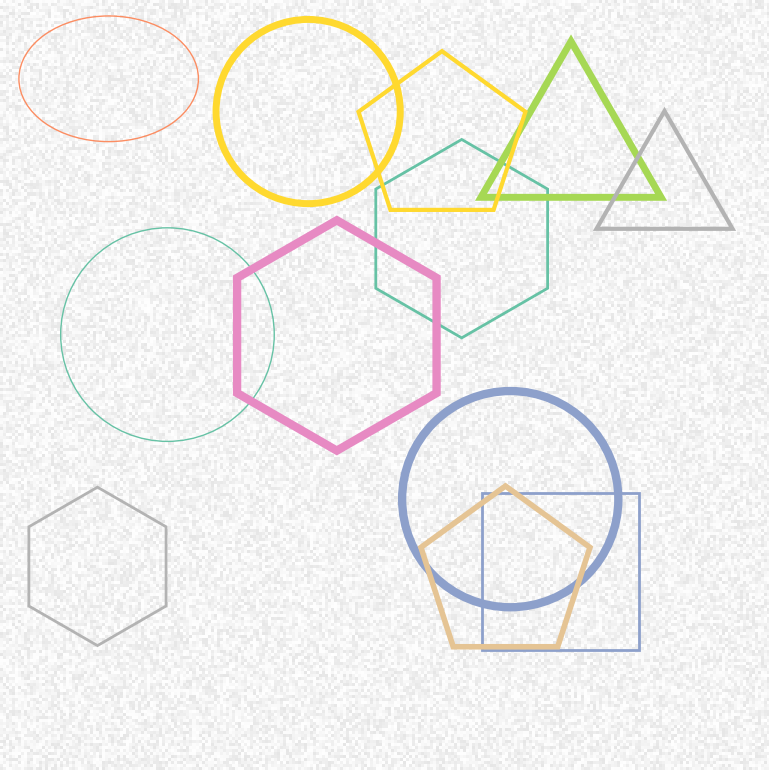[{"shape": "circle", "thickness": 0.5, "radius": 0.69, "center": [0.217, 0.565]}, {"shape": "hexagon", "thickness": 1, "radius": 0.64, "center": [0.6, 0.69]}, {"shape": "oval", "thickness": 0.5, "radius": 0.58, "center": [0.141, 0.898]}, {"shape": "circle", "thickness": 3, "radius": 0.7, "center": [0.663, 0.352]}, {"shape": "square", "thickness": 1, "radius": 0.51, "center": [0.728, 0.258]}, {"shape": "hexagon", "thickness": 3, "radius": 0.75, "center": [0.437, 0.564]}, {"shape": "triangle", "thickness": 2.5, "radius": 0.68, "center": [0.742, 0.811]}, {"shape": "pentagon", "thickness": 1.5, "radius": 0.57, "center": [0.574, 0.82]}, {"shape": "circle", "thickness": 2.5, "radius": 0.6, "center": [0.4, 0.855]}, {"shape": "pentagon", "thickness": 2, "radius": 0.58, "center": [0.656, 0.253]}, {"shape": "hexagon", "thickness": 1, "radius": 0.51, "center": [0.127, 0.264]}, {"shape": "triangle", "thickness": 1.5, "radius": 0.51, "center": [0.863, 0.754]}]